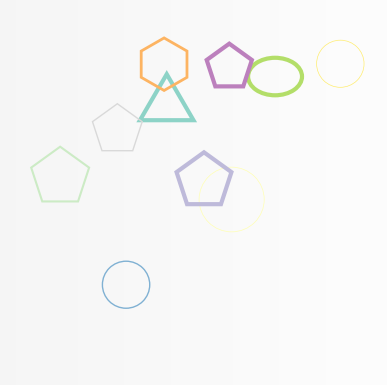[{"shape": "triangle", "thickness": 3, "radius": 0.4, "center": [0.43, 0.728]}, {"shape": "circle", "thickness": 0.5, "radius": 0.42, "center": [0.598, 0.482]}, {"shape": "pentagon", "thickness": 3, "radius": 0.37, "center": [0.526, 0.53]}, {"shape": "circle", "thickness": 1, "radius": 0.31, "center": [0.325, 0.26]}, {"shape": "hexagon", "thickness": 2, "radius": 0.34, "center": [0.423, 0.833]}, {"shape": "oval", "thickness": 3, "radius": 0.35, "center": [0.71, 0.801]}, {"shape": "pentagon", "thickness": 1, "radius": 0.34, "center": [0.303, 0.663]}, {"shape": "pentagon", "thickness": 3, "radius": 0.31, "center": [0.592, 0.825]}, {"shape": "pentagon", "thickness": 1.5, "radius": 0.39, "center": [0.155, 0.54]}, {"shape": "circle", "thickness": 0.5, "radius": 0.31, "center": [0.878, 0.834]}]